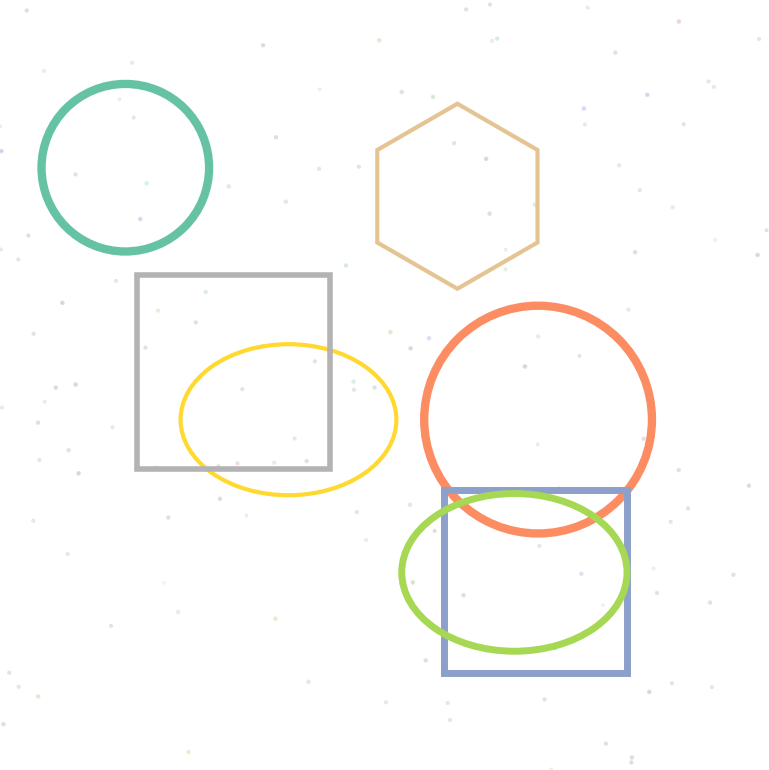[{"shape": "circle", "thickness": 3, "radius": 0.54, "center": [0.163, 0.782]}, {"shape": "circle", "thickness": 3, "radius": 0.74, "center": [0.699, 0.455]}, {"shape": "square", "thickness": 2.5, "radius": 0.59, "center": [0.696, 0.245]}, {"shape": "oval", "thickness": 2.5, "radius": 0.73, "center": [0.668, 0.257]}, {"shape": "oval", "thickness": 1.5, "radius": 0.7, "center": [0.375, 0.455]}, {"shape": "hexagon", "thickness": 1.5, "radius": 0.6, "center": [0.594, 0.745]}, {"shape": "square", "thickness": 2, "radius": 0.63, "center": [0.303, 0.517]}]